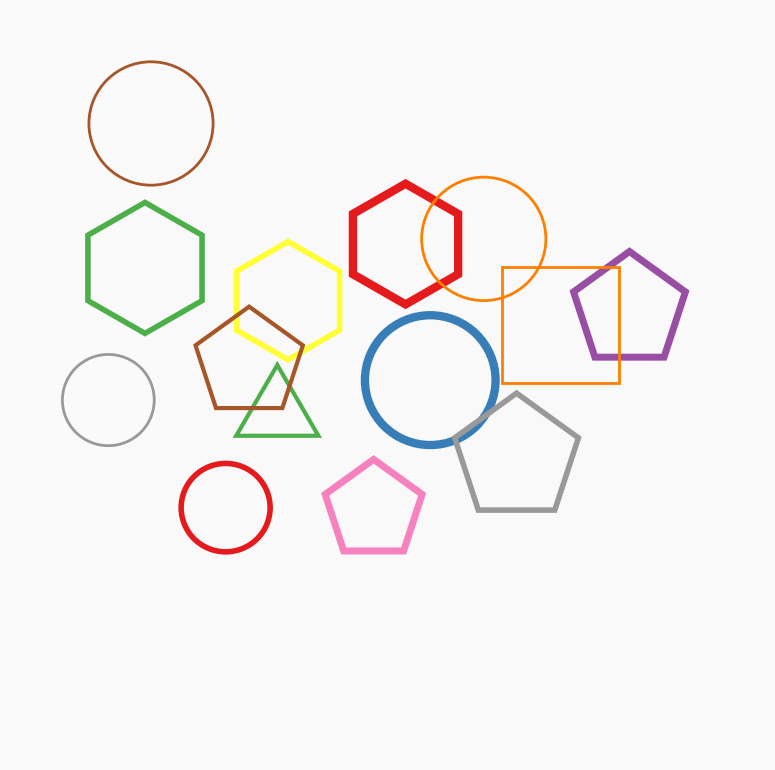[{"shape": "circle", "thickness": 2, "radius": 0.29, "center": [0.291, 0.341]}, {"shape": "hexagon", "thickness": 3, "radius": 0.39, "center": [0.523, 0.683]}, {"shape": "circle", "thickness": 3, "radius": 0.42, "center": [0.555, 0.506]}, {"shape": "hexagon", "thickness": 2, "radius": 0.43, "center": [0.187, 0.652]}, {"shape": "triangle", "thickness": 1.5, "radius": 0.31, "center": [0.358, 0.465]}, {"shape": "pentagon", "thickness": 2.5, "radius": 0.38, "center": [0.812, 0.598]}, {"shape": "circle", "thickness": 1, "radius": 0.4, "center": [0.624, 0.69]}, {"shape": "square", "thickness": 1, "radius": 0.38, "center": [0.723, 0.578]}, {"shape": "hexagon", "thickness": 2, "radius": 0.38, "center": [0.372, 0.61]}, {"shape": "pentagon", "thickness": 1.5, "radius": 0.36, "center": [0.322, 0.529]}, {"shape": "circle", "thickness": 1, "radius": 0.4, "center": [0.195, 0.84]}, {"shape": "pentagon", "thickness": 2.5, "radius": 0.33, "center": [0.482, 0.338]}, {"shape": "pentagon", "thickness": 2, "radius": 0.42, "center": [0.667, 0.405]}, {"shape": "circle", "thickness": 1, "radius": 0.3, "center": [0.14, 0.48]}]